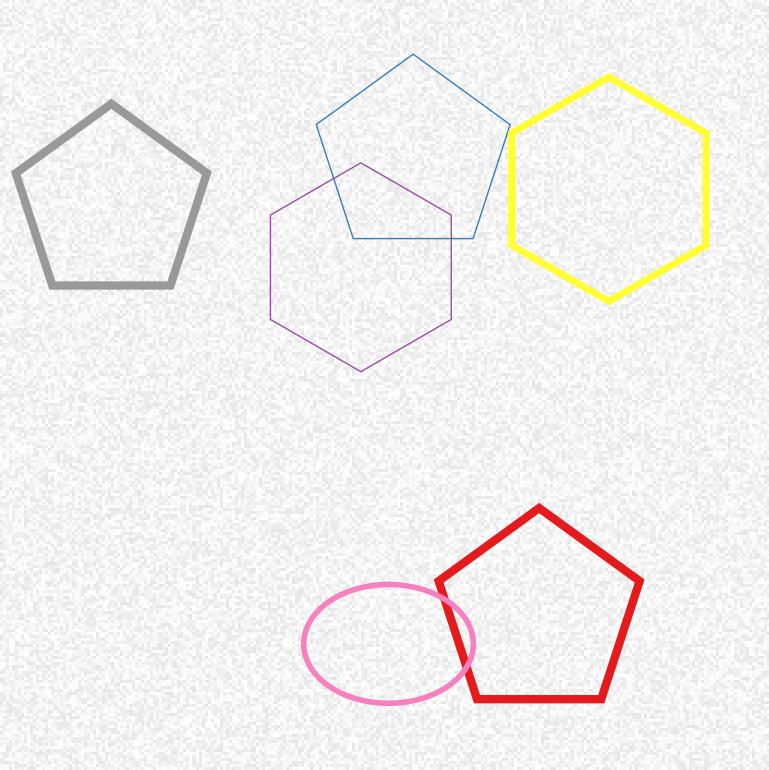[{"shape": "pentagon", "thickness": 3, "radius": 0.69, "center": [0.7, 0.203]}, {"shape": "pentagon", "thickness": 0.5, "radius": 0.66, "center": [0.537, 0.797]}, {"shape": "hexagon", "thickness": 0.5, "radius": 0.68, "center": [0.469, 0.653]}, {"shape": "hexagon", "thickness": 2.5, "radius": 0.73, "center": [0.791, 0.754]}, {"shape": "oval", "thickness": 2, "radius": 0.55, "center": [0.505, 0.164]}, {"shape": "pentagon", "thickness": 3, "radius": 0.65, "center": [0.145, 0.735]}]